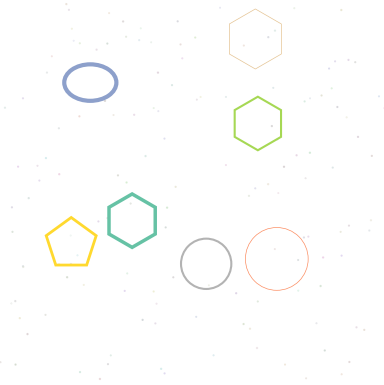[{"shape": "hexagon", "thickness": 2.5, "radius": 0.35, "center": [0.343, 0.427]}, {"shape": "circle", "thickness": 0.5, "radius": 0.41, "center": [0.719, 0.327]}, {"shape": "oval", "thickness": 3, "radius": 0.34, "center": [0.235, 0.785]}, {"shape": "hexagon", "thickness": 1.5, "radius": 0.35, "center": [0.67, 0.679]}, {"shape": "pentagon", "thickness": 2, "radius": 0.34, "center": [0.185, 0.367]}, {"shape": "hexagon", "thickness": 0.5, "radius": 0.39, "center": [0.663, 0.899]}, {"shape": "circle", "thickness": 1.5, "radius": 0.33, "center": [0.536, 0.315]}]